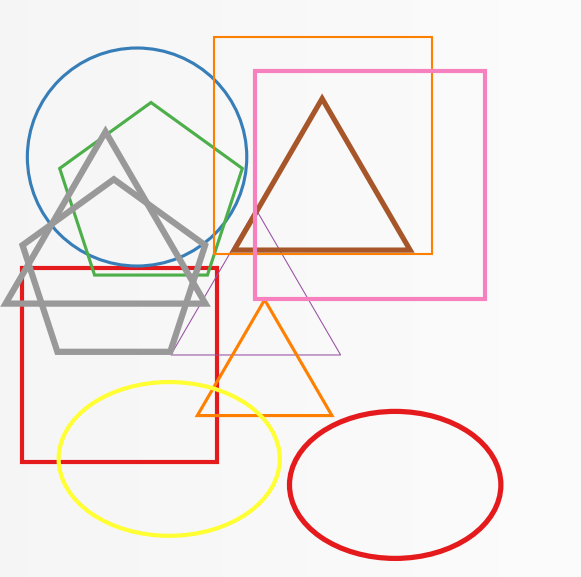[{"shape": "square", "thickness": 2, "radius": 0.84, "center": [0.206, 0.367]}, {"shape": "oval", "thickness": 2.5, "radius": 0.91, "center": [0.68, 0.159]}, {"shape": "circle", "thickness": 1.5, "radius": 0.94, "center": [0.236, 0.727]}, {"shape": "pentagon", "thickness": 1.5, "radius": 0.83, "center": [0.26, 0.656]}, {"shape": "triangle", "thickness": 0.5, "radius": 0.84, "center": [0.44, 0.469]}, {"shape": "triangle", "thickness": 1.5, "radius": 0.67, "center": [0.455, 0.346]}, {"shape": "square", "thickness": 1, "radius": 0.94, "center": [0.556, 0.746]}, {"shape": "oval", "thickness": 2, "radius": 0.95, "center": [0.291, 0.204]}, {"shape": "triangle", "thickness": 2.5, "radius": 0.87, "center": [0.554, 0.653]}, {"shape": "square", "thickness": 2, "radius": 0.99, "center": [0.637, 0.679]}, {"shape": "pentagon", "thickness": 3, "radius": 0.83, "center": [0.196, 0.524]}, {"shape": "triangle", "thickness": 3, "radius": 0.99, "center": [0.182, 0.573]}]